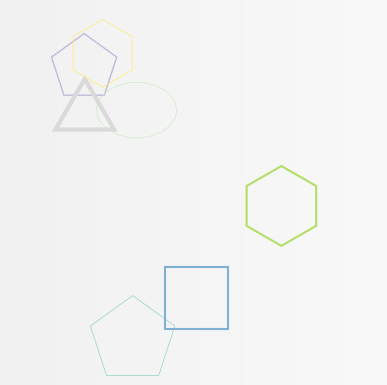[{"shape": "pentagon", "thickness": 0.5, "radius": 0.57, "center": [0.342, 0.118]}, {"shape": "pentagon", "thickness": 1, "radius": 0.44, "center": [0.217, 0.824]}, {"shape": "square", "thickness": 1.5, "radius": 0.4, "center": [0.506, 0.226]}, {"shape": "hexagon", "thickness": 1.5, "radius": 0.52, "center": [0.726, 0.465]}, {"shape": "triangle", "thickness": 3, "radius": 0.44, "center": [0.219, 0.707]}, {"shape": "oval", "thickness": 0.5, "radius": 0.51, "center": [0.353, 0.714]}, {"shape": "hexagon", "thickness": 0.5, "radius": 0.44, "center": [0.265, 0.862]}]